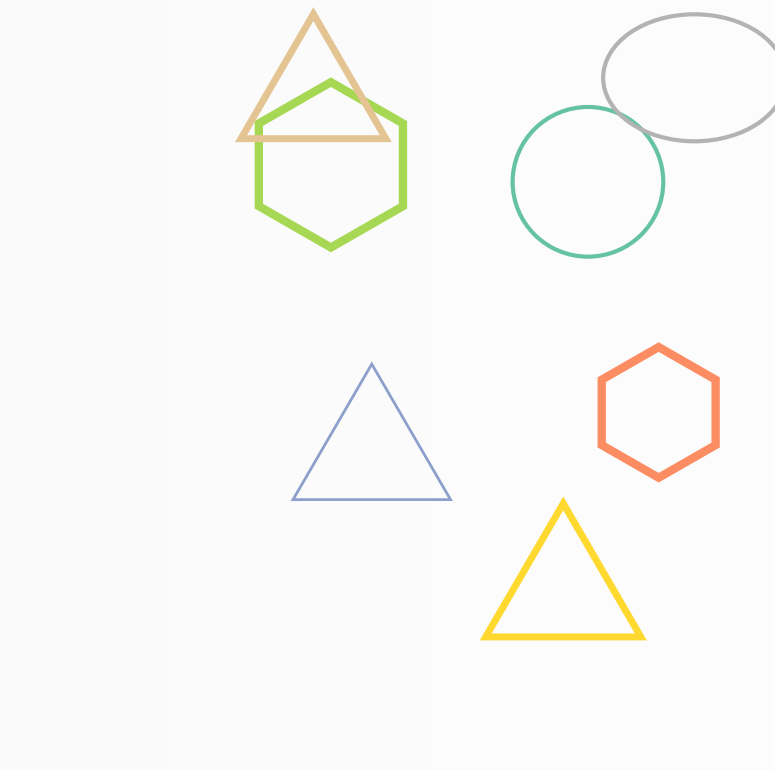[{"shape": "circle", "thickness": 1.5, "radius": 0.49, "center": [0.759, 0.764]}, {"shape": "hexagon", "thickness": 3, "radius": 0.42, "center": [0.85, 0.464]}, {"shape": "triangle", "thickness": 1, "radius": 0.59, "center": [0.48, 0.41]}, {"shape": "hexagon", "thickness": 3, "radius": 0.54, "center": [0.427, 0.786]}, {"shape": "triangle", "thickness": 2.5, "radius": 0.58, "center": [0.727, 0.231]}, {"shape": "triangle", "thickness": 2.5, "radius": 0.54, "center": [0.404, 0.874]}, {"shape": "oval", "thickness": 1.5, "radius": 0.59, "center": [0.896, 0.899]}]